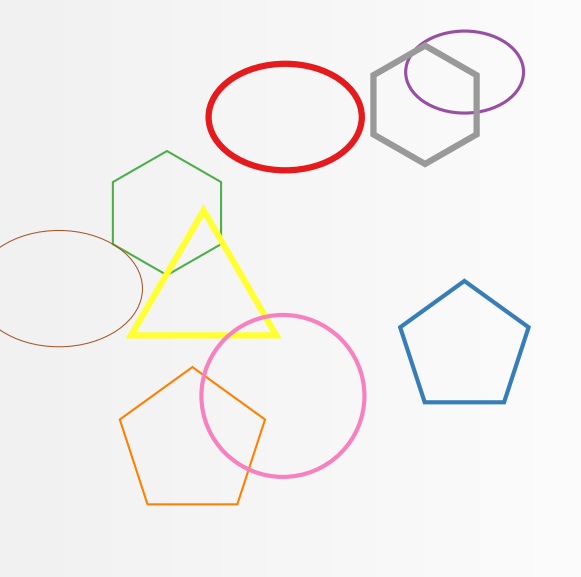[{"shape": "oval", "thickness": 3, "radius": 0.66, "center": [0.491, 0.796]}, {"shape": "pentagon", "thickness": 2, "radius": 0.58, "center": [0.799, 0.396]}, {"shape": "hexagon", "thickness": 1, "radius": 0.54, "center": [0.287, 0.63]}, {"shape": "oval", "thickness": 1.5, "radius": 0.51, "center": [0.799, 0.874]}, {"shape": "pentagon", "thickness": 1, "radius": 0.66, "center": [0.331, 0.232]}, {"shape": "triangle", "thickness": 3, "radius": 0.72, "center": [0.35, 0.49]}, {"shape": "oval", "thickness": 0.5, "radius": 0.72, "center": [0.101, 0.499]}, {"shape": "circle", "thickness": 2, "radius": 0.7, "center": [0.487, 0.314]}, {"shape": "hexagon", "thickness": 3, "radius": 0.51, "center": [0.731, 0.818]}]